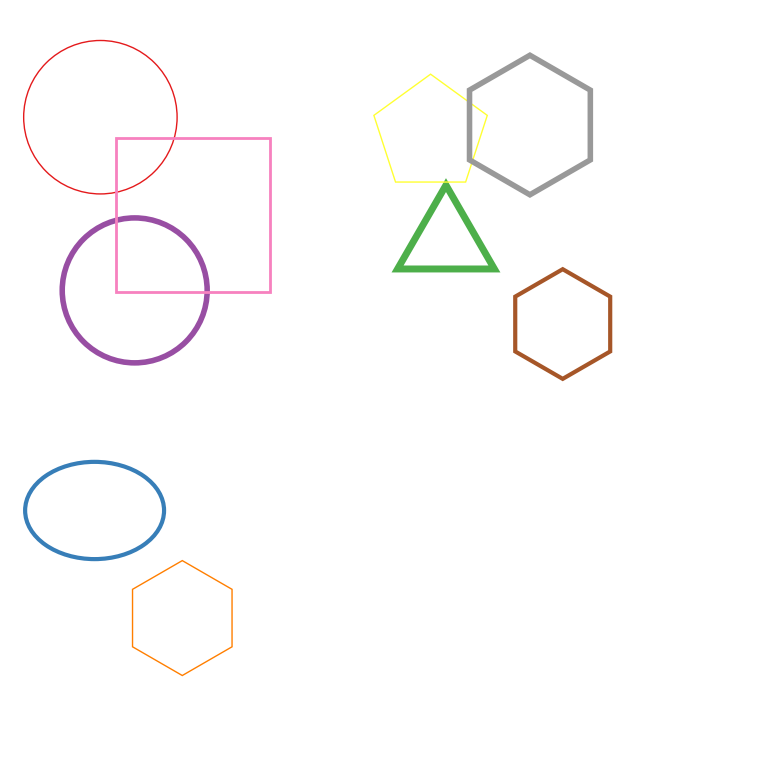[{"shape": "circle", "thickness": 0.5, "radius": 0.5, "center": [0.13, 0.848]}, {"shape": "oval", "thickness": 1.5, "radius": 0.45, "center": [0.123, 0.337]}, {"shape": "triangle", "thickness": 2.5, "radius": 0.36, "center": [0.579, 0.687]}, {"shape": "circle", "thickness": 2, "radius": 0.47, "center": [0.175, 0.623]}, {"shape": "hexagon", "thickness": 0.5, "radius": 0.37, "center": [0.237, 0.197]}, {"shape": "pentagon", "thickness": 0.5, "radius": 0.39, "center": [0.559, 0.826]}, {"shape": "hexagon", "thickness": 1.5, "radius": 0.36, "center": [0.731, 0.579]}, {"shape": "square", "thickness": 1, "radius": 0.5, "center": [0.251, 0.72]}, {"shape": "hexagon", "thickness": 2, "radius": 0.45, "center": [0.688, 0.838]}]